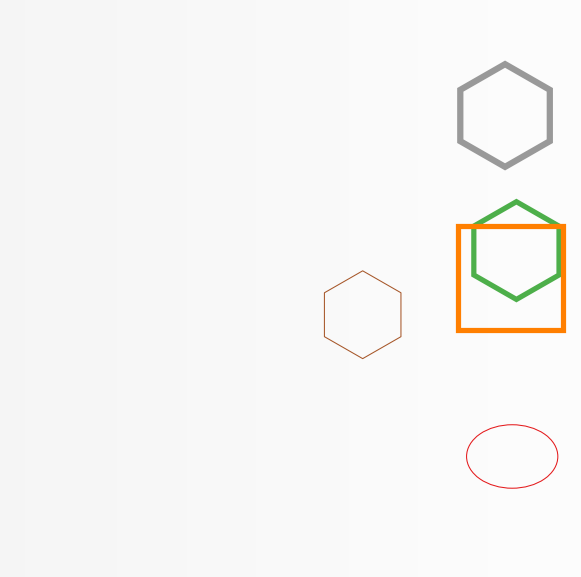[{"shape": "oval", "thickness": 0.5, "radius": 0.39, "center": [0.881, 0.209]}, {"shape": "hexagon", "thickness": 2.5, "radius": 0.42, "center": [0.888, 0.565]}, {"shape": "square", "thickness": 2.5, "radius": 0.45, "center": [0.879, 0.517]}, {"shape": "hexagon", "thickness": 0.5, "radius": 0.38, "center": [0.624, 0.454]}, {"shape": "hexagon", "thickness": 3, "radius": 0.44, "center": [0.869, 0.799]}]